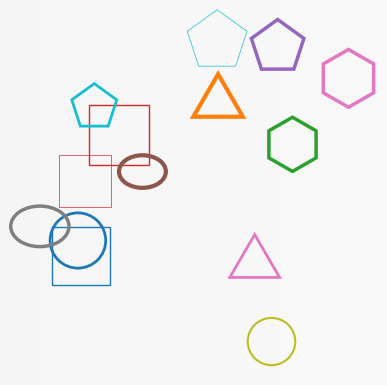[{"shape": "circle", "thickness": 2, "radius": 0.36, "center": [0.201, 0.375]}, {"shape": "square", "thickness": 1, "radius": 0.37, "center": [0.21, 0.335]}, {"shape": "triangle", "thickness": 3, "radius": 0.37, "center": [0.563, 0.734]}, {"shape": "hexagon", "thickness": 2.5, "radius": 0.35, "center": [0.755, 0.625]}, {"shape": "square", "thickness": 0.5, "radius": 0.34, "center": [0.22, 0.53]}, {"shape": "square", "thickness": 1, "radius": 0.39, "center": [0.306, 0.65]}, {"shape": "pentagon", "thickness": 2.5, "radius": 0.36, "center": [0.717, 0.878]}, {"shape": "oval", "thickness": 3, "radius": 0.3, "center": [0.368, 0.554]}, {"shape": "hexagon", "thickness": 2.5, "radius": 0.37, "center": [0.899, 0.796]}, {"shape": "triangle", "thickness": 2, "radius": 0.37, "center": [0.657, 0.317]}, {"shape": "oval", "thickness": 2.5, "radius": 0.38, "center": [0.103, 0.412]}, {"shape": "circle", "thickness": 1.5, "radius": 0.31, "center": [0.701, 0.113]}, {"shape": "pentagon", "thickness": 2, "radius": 0.31, "center": [0.243, 0.722]}, {"shape": "pentagon", "thickness": 0.5, "radius": 0.41, "center": [0.56, 0.894]}]